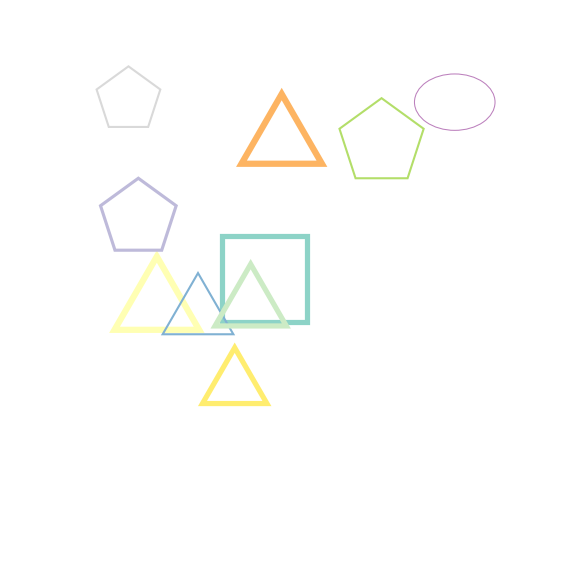[{"shape": "square", "thickness": 2.5, "radius": 0.37, "center": [0.458, 0.516]}, {"shape": "triangle", "thickness": 3, "radius": 0.42, "center": [0.272, 0.47]}, {"shape": "pentagon", "thickness": 1.5, "radius": 0.34, "center": [0.24, 0.622]}, {"shape": "triangle", "thickness": 1, "radius": 0.35, "center": [0.343, 0.456]}, {"shape": "triangle", "thickness": 3, "radius": 0.4, "center": [0.488, 0.756]}, {"shape": "pentagon", "thickness": 1, "radius": 0.38, "center": [0.661, 0.752]}, {"shape": "pentagon", "thickness": 1, "radius": 0.29, "center": [0.222, 0.826]}, {"shape": "oval", "thickness": 0.5, "radius": 0.35, "center": [0.787, 0.822]}, {"shape": "triangle", "thickness": 2.5, "radius": 0.36, "center": [0.434, 0.47]}, {"shape": "triangle", "thickness": 2.5, "radius": 0.32, "center": [0.406, 0.333]}]